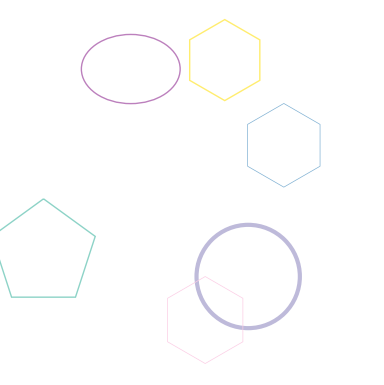[{"shape": "pentagon", "thickness": 1, "radius": 0.71, "center": [0.113, 0.342]}, {"shape": "circle", "thickness": 3, "radius": 0.67, "center": [0.645, 0.282]}, {"shape": "hexagon", "thickness": 0.5, "radius": 0.54, "center": [0.737, 0.623]}, {"shape": "hexagon", "thickness": 0.5, "radius": 0.56, "center": [0.533, 0.169]}, {"shape": "oval", "thickness": 1, "radius": 0.64, "center": [0.34, 0.821]}, {"shape": "hexagon", "thickness": 1, "radius": 0.53, "center": [0.584, 0.844]}]